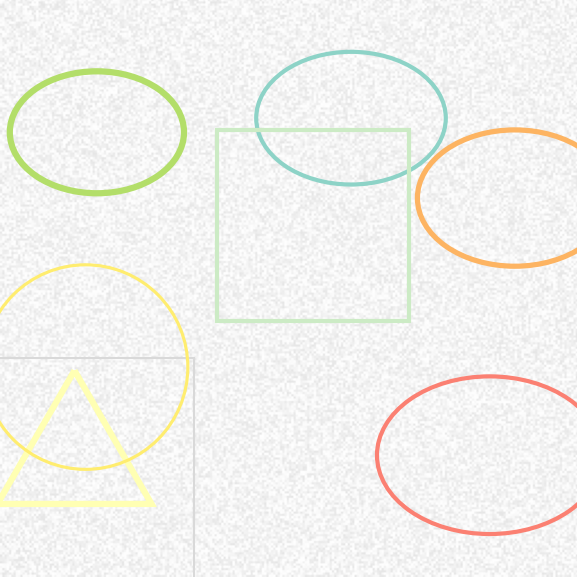[{"shape": "oval", "thickness": 2, "radius": 0.82, "center": [0.608, 0.795]}, {"shape": "triangle", "thickness": 3, "radius": 0.77, "center": [0.129, 0.204]}, {"shape": "oval", "thickness": 2, "radius": 0.97, "center": [0.848, 0.211]}, {"shape": "oval", "thickness": 2.5, "radius": 0.84, "center": [0.891, 0.656]}, {"shape": "oval", "thickness": 3, "radius": 0.75, "center": [0.168, 0.77]}, {"shape": "square", "thickness": 1, "radius": 0.97, "center": [0.142, 0.184]}, {"shape": "square", "thickness": 2, "radius": 0.83, "center": [0.542, 0.609]}, {"shape": "circle", "thickness": 1.5, "radius": 0.89, "center": [0.148, 0.363]}]